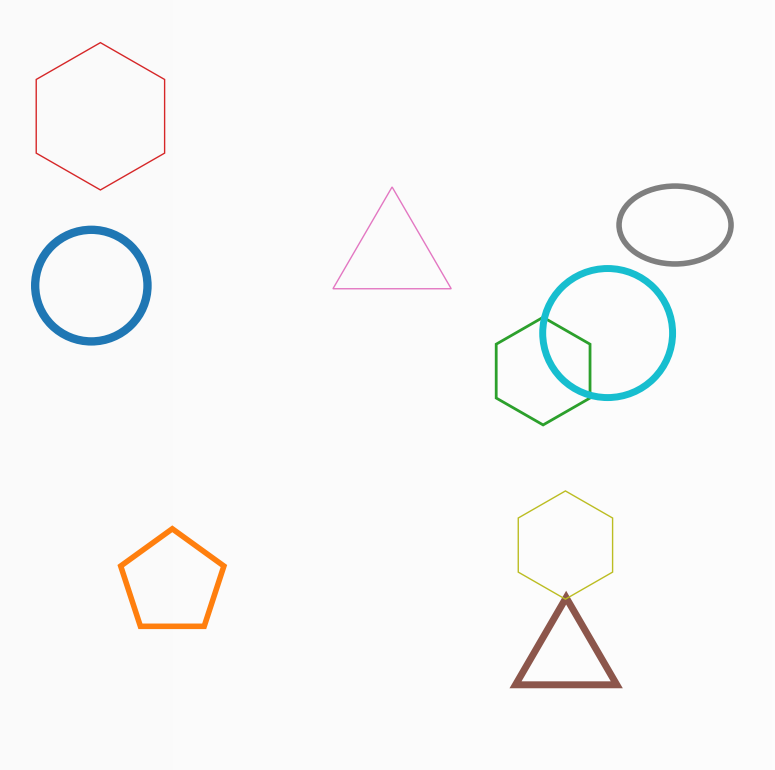[{"shape": "circle", "thickness": 3, "radius": 0.36, "center": [0.118, 0.629]}, {"shape": "pentagon", "thickness": 2, "radius": 0.35, "center": [0.222, 0.243]}, {"shape": "hexagon", "thickness": 1, "radius": 0.35, "center": [0.701, 0.518]}, {"shape": "hexagon", "thickness": 0.5, "radius": 0.48, "center": [0.13, 0.849]}, {"shape": "triangle", "thickness": 2.5, "radius": 0.38, "center": [0.731, 0.148]}, {"shape": "triangle", "thickness": 0.5, "radius": 0.44, "center": [0.506, 0.669]}, {"shape": "oval", "thickness": 2, "radius": 0.36, "center": [0.871, 0.708]}, {"shape": "hexagon", "thickness": 0.5, "radius": 0.35, "center": [0.73, 0.292]}, {"shape": "circle", "thickness": 2.5, "radius": 0.42, "center": [0.784, 0.567]}]